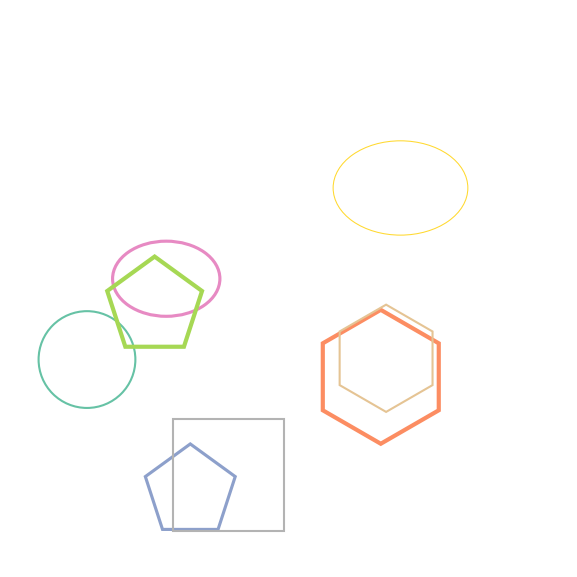[{"shape": "circle", "thickness": 1, "radius": 0.42, "center": [0.151, 0.377]}, {"shape": "hexagon", "thickness": 2, "radius": 0.58, "center": [0.659, 0.347]}, {"shape": "pentagon", "thickness": 1.5, "radius": 0.41, "center": [0.329, 0.149]}, {"shape": "oval", "thickness": 1.5, "radius": 0.46, "center": [0.288, 0.516]}, {"shape": "pentagon", "thickness": 2, "radius": 0.43, "center": [0.268, 0.469]}, {"shape": "oval", "thickness": 0.5, "radius": 0.58, "center": [0.693, 0.674]}, {"shape": "hexagon", "thickness": 1, "radius": 0.46, "center": [0.669, 0.379]}, {"shape": "square", "thickness": 1, "radius": 0.48, "center": [0.396, 0.176]}]